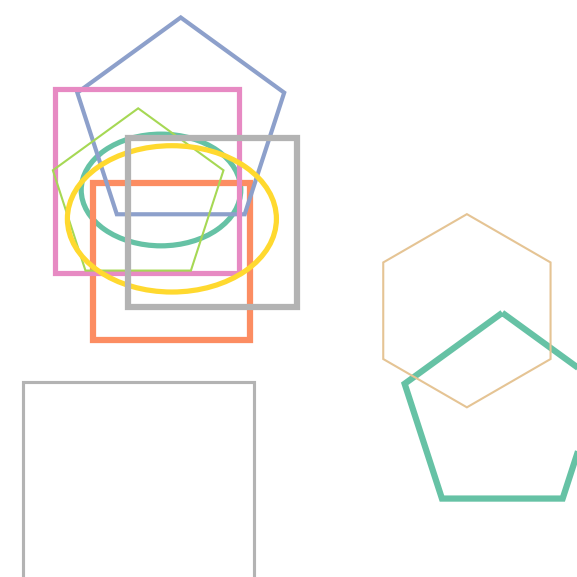[{"shape": "pentagon", "thickness": 3, "radius": 0.89, "center": [0.87, 0.28]}, {"shape": "oval", "thickness": 2.5, "radius": 0.69, "center": [0.279, 0.67]}, {"shape": "square", "thickness": 3, "radius": 0.68, "center": [0.297, 0.546]}, {"shape": "pentagon", "thickness": 2, "radius": 0.94, "center": [0.313, 0.78]}, {"shape": "square", "thickness": 2.5, "radius": 0.8, "center": [0.254, 0.686]}, {"shape": "pentagon", "thickness": 1, "radius": 0.78, "center": [0.239, 0.656]}, {"shape": "oval", "thickness": 2.5, "radius": 0.9, "center": [0.298, 0.62]}, {"shape": "hexagon", "thickness": 1, "radius": 0.84, "center": [0.808, 0.461]}, {"shape": "square", "thickness": 3, "radius": 0.73, "center": [0.368, 0.613]}, {"shape": "square", "thickness": 1.5, "radius": 1.0, "center": [0.239, 0.137]}]